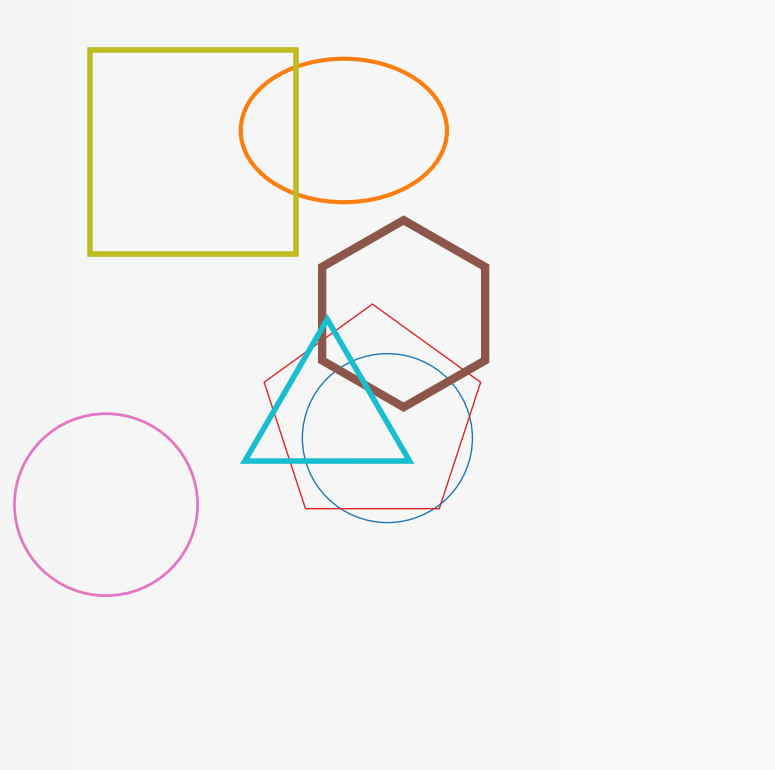[{"shape": "circle", "thickness": 0.5, "radius": 0.55, "center": [0.5, 0.431]}, {"shape": "oval", "thickness": 1.5, "radius": 0.67, "center": [0.444, 0.831]}, {"shape": "pentagon", "thickness": 0.5, "radius": 0.73, "center": [0.481, 0.458]}, {"shape": "hexagon", "thickness": 3, "radius": 0.61, "center": [0.521, 0.593]}, {"shape": "circle", "thickness": 1, "radius": 0.59, "center": [0.137, 0.345]}, {"shape": "square", "thickness": 2, "radius": 0.66, "center": [0.249, 0.803]}, {"shape": "triangle", "thickness": 2, "radius": 0.61, "center": [0.422, 0.463]}]